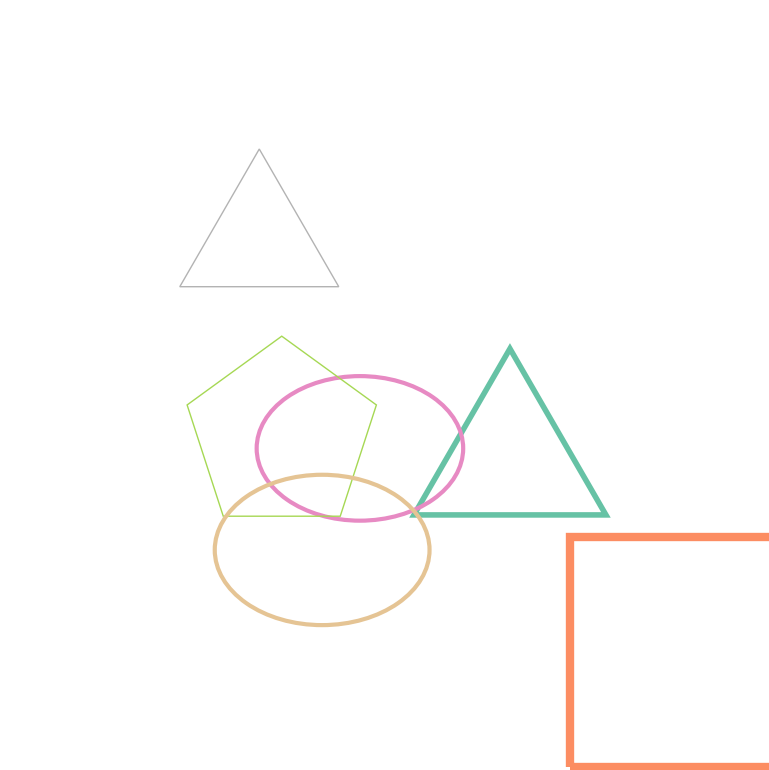[{"shape": "triangle", "thickness": 2, "radius": 0.72, "center": [0.662, 0.403]}, {"shape": "square", "thickness": 3, "radius": 0.75, "center": [0.889, 0.153]}, {"shape": "oval", "thickness": 1.5, "radius": 0.67, "center": [0.467, 0.418]}, {"shape": "pentagon", "thickness": 0.5, "radius": 0.65, "center": [0.366, 0.434]}, {"shape": "oval", "thickness": 1.5, "radius": 0.7, "center": [0.418, 0.286]}, {"shape": "triangle", "thickness": 0.5, "radius": 0.6, "center": [0.337, 0.687]}]